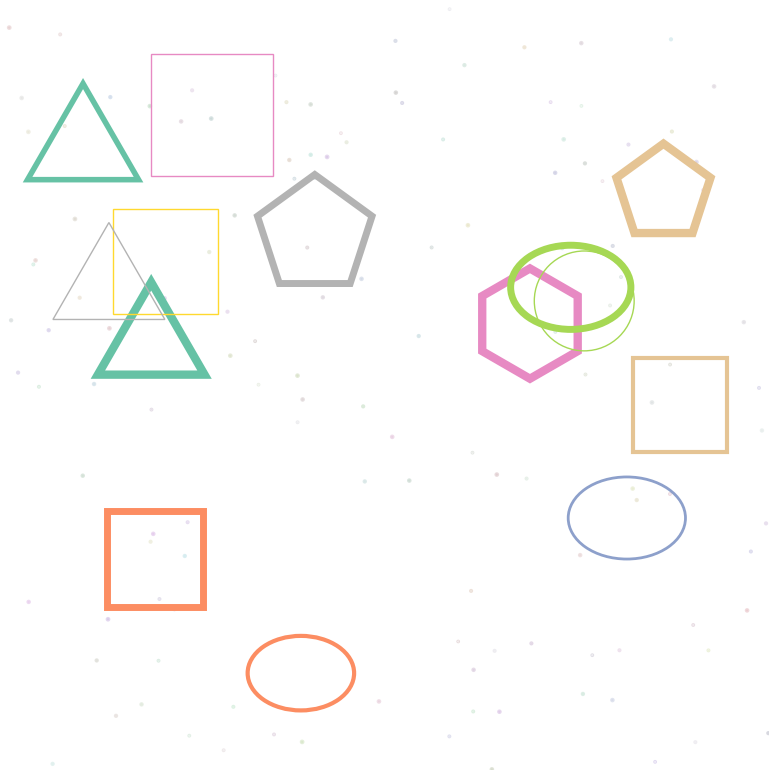[{"shape": "triangle", "thickness": 3, "radius": 0.4, "center": [0.196, 0.553]}, {"shape": "triangle", "thickness": 2, "radius": 0.42, "center": [0.108, 0.808]}, {"shape": "square", "thickness": 2.5, "radius": 0.31, "center": [0.201, 0.274]}, {"shape": "oval", "thickness": 1.5, "radius": 0.35, "center": [0.391, 0.126]}, {"shape": "oval", "thickness": 1, "radius": 0.38, "center": [0.814, 0.327]}, {"shape": "hexagon", "thickness": 3, "radius": 0.36, "center": [0.688, 0.58]}, {"shape": "square", "thickness": 0.5, "radius": 0.4, "center": [0.275, 0.851]}, {"shape": "oval", "thickness": 2.5, "radius": 0.39, "center": [0.741, 0.627]}, {"shape": "circle", "thickness": 0.5, "radius": 0.32, "center": [0.759, 0.609]}, {"shape": "square", "thickness": 0.5, "radius": 0.34, "center": [0.215, 0.66]}, {"shape": "square", "thickness": 1.5, "radius": 0.31, "center": [0.884, 0.474]}, {"shape": "pentagon", "thickness": 3, "radius": 0.32, "center": [0.862, 0.749]}, {"shape": "triangle", "thickness": 0.5, "radius": 0.42, "center": [0.141, 0.627]}, {"shape": "pentagon", "thickness": 2.5, "radius": 0.39, "center": [0.409, 0.695]}]